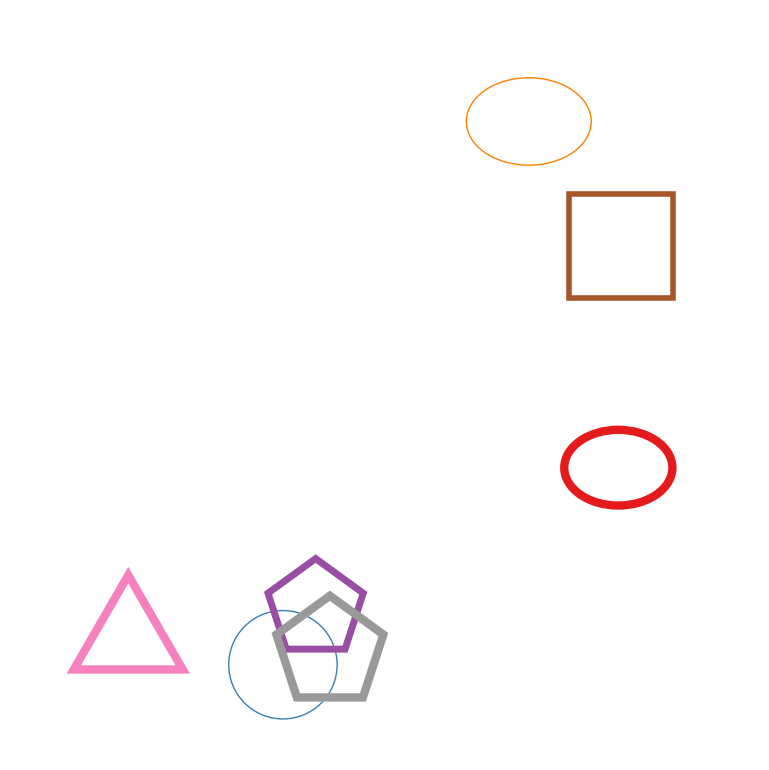[{"shape": "oval", "thickness": 3, "radius": 0.35, "center": [0.803, 0.393]}, {"shape": "circle", "thickness": 0.5, "radius": 0.35, "center": [0.367, 0.137]}, {"shape": "pentagon", "thickness": 2.5, "radius": 0.33, "center": [0.41, 0.21]}, {"shape": "oval", "thickness": 0.5, "radius": 0.41, "center": [0.687, 0.842]}, {"shape": "square", "thickness": 2, "radius": 0.34, "center": [0.807, 0.68]}, {"shape": "triangle", "thickness": 3, "radius": 0.41, "center": [0.167, 0.171]}, {"shape": "pentagon", "thickness": 3, "radius": 0.37, "center": [0.428, 0.153]}]